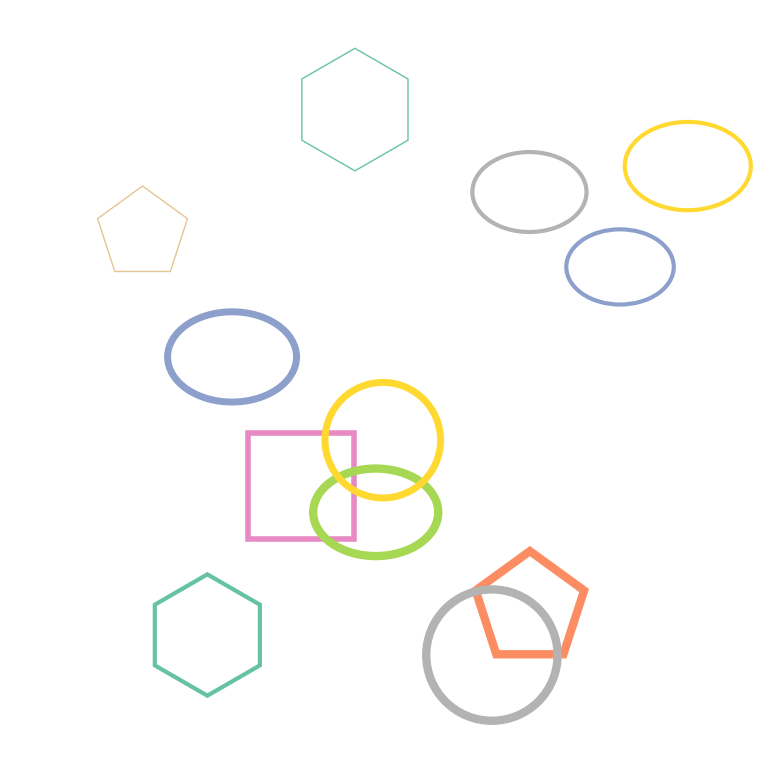[{"shape": "hexagon", "thickness": 0.5, "radius": 0.4, "center": [0.461, 0.858]}, {"shape": "hexagon", "thickness": 1.5, "radius": 0.39, "center": [0.269, 0.175]}, {"shape": "pentagon", "thickness": 3, "radius": 0.37, "center": [0.688, 0.21]}, {"shape": "oval", "thickness": 2.5, "radius": 0.42, "center": [0.301, 0.536]}, {"shape": "oval", "thickness": 1.5, "radius": 0.35, "center": [0.805, 0.653]}, {"shape": "square", "thickness": 2, "radius": 0.34, "center": [0.391, 0.369]}, {"shape": "oval", "thickness": 3, "radius": 0.41, "center": [0.488, 0.335]}, {"shape": "oval", "thickness": 1.5, "radius": 0.41, "center": [0.893, 0.784]}, {"shape": "circle", "thickness": 2.5, "radius": 0.38, "center": [0.497, 0.428]}, {"shape": "pentagon", "thickness": 0.5, "radius": 0.31, "center": [0.185, 0.697]}, {"shape": "circle", "thickness": 3, "radius": 0.43, "center": [0.639, 0.149]}, {"shape": "oval", "thickness": 1.5, "radius": 0.37, "center": [0.688, 0.751]}]